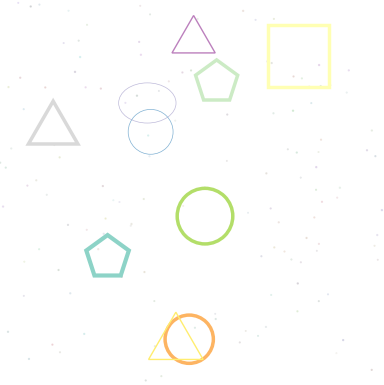[{"shape": "pentagon", "thickness": 3, "radius": 0.29, "center": [0.279, 0.331]}, {"shape": "square", "thickness": 2.5, "radius": 0.4, "center": [0.774, 0.855]}, {"shape": "oval", "thickness": 0.5, "radius": 0.37, "center": [0.383, 0.733]}, {"shape": "circle", "thickness": 0.5, "radius": 0.29, "center": [0.391, 0.658]}, {"shape": "circle", "thickness": 2.5, "radius": 0.31, "center": [0.491, 0.119]}, {"shape": "circle", "thickness": 2.5, "radius": 0.36, "center": [0.532, 0.439]}, {"shape": "triangle", "thickness": 2.5, "radius": 0.37, "center": [0.138, 0.663]}, {"shape": "triangle", "thickness": 1, "radius": 0.32, "center": [0.503, 0.895]}, {"shape": "pentagon", "thickness": 2.5, "radius": 0.29, "center": [0.563, 0.787]}, {"shape": "triangle", "thickness": 1, "radius": 0.41, "center": [0.457, 0.107]}]